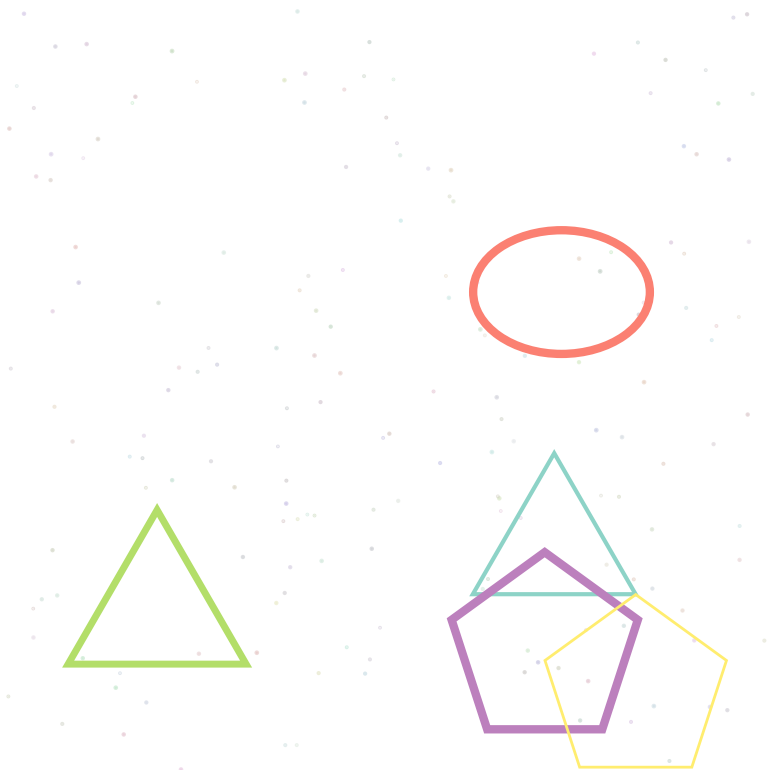[{"shape": "triangle", "thickness": 1.5, "radius": 0.61, "center": [0.72, 0.289]}, {"shape": "oval", "thickness": 3, "radius": 0.57, "center": [0.729, 0.621]}, {"shape": "triangle", "thickness": 2.5, "radius": 0.67, "center": [0.204, 0.204]}, {"shape": "pentagon", "thickness": 3, "radius": 0.64, "center": [0.707, 0.156]}, {"shape": "pentagon", "thickness": 1, "radius": 0.62, "center": [0.826, 0.104]}]